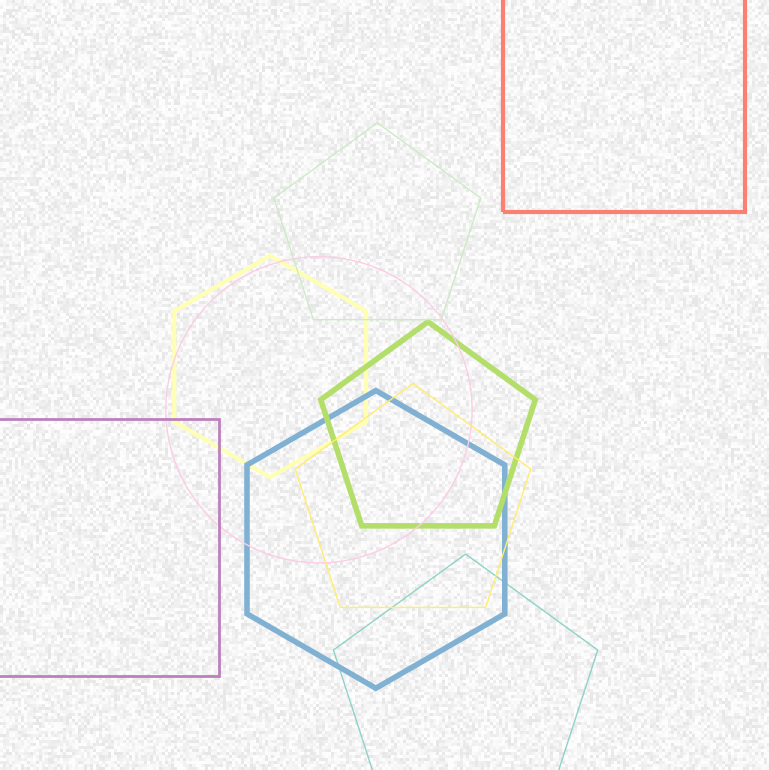[{"shape": "pentagon", "thickness": 0.5, "radius": 0.9, "center": [0.605, 0.1]}, {"shape": "hexagon", "thickness": 1.5, "radius": 0.72, "center": [0.351, 0.524]}, {"shape": "square", "thickness": 1.5, "radius": 0.78, "center": [0.811, 0.882]}, {"shape": "hexagon", "thickness": 2, "radius": 0.97, "center": [0.488, 0.299]}, {"shape": "pentagon", "thickness": 2, "radius": 0.73, "center": [0.556, 0.436]}, {"shape": "circle", "thickness": 0.5, "radius": 0.99, "center": [0.414, 0.468]}, {"shape": "square", "thickness": 1, "radius": 0.84, "center": [0.118, 0.289]}, {"shape": "pentagon", "thickness": 0.5, "radius": 0.71, "center": [0.49, 0.699]}, {"shape": "pentagon", "thickness": 0.5, "radius": 0.8, "center": [0.536, 0.341]}]